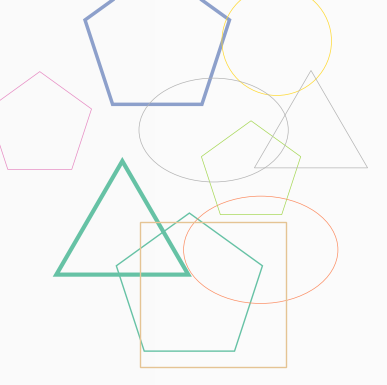[{"shape": "triangle", "thickness": 3, "radius": 0.98, "center": [0.316, 0.385]}, {"shape": "pentagon", "thickness": 1, "radius": 0.99, "center": [0.489, 0.248]}, {"shape": "oval", "thickness": 0.5, "radius": 1.0, "center": [0.673, 0.351]}, {"shape": "pentagon", "thickness": 2.5, "radius": 0.98, "center": [0.406, 0.888]}, {"shape": "pentagon", "thickness": 0.5, "radius": 0.7, "center": [0.103, 0.674]}, {"shape": "pentagon", "thickness": 0.5, "radius": 0.67, "center": [0.648, 0.552]}, {"shape": "circle", "thickness": 0.5, "radius": 0.71, "center": [0.714, 0.893]}, {"shape": "square", "thickness": 1, "radius": 0.94, "center": [0.551, 0.234]}, {"shape": "triangle", "thickness": 0.5, "radius": 0.84, "center": [0.803, 0.648]}, {"shape": "oval", "thickness": 0.5, "radius": 0.96, "center": [0.551, 0.662]}]